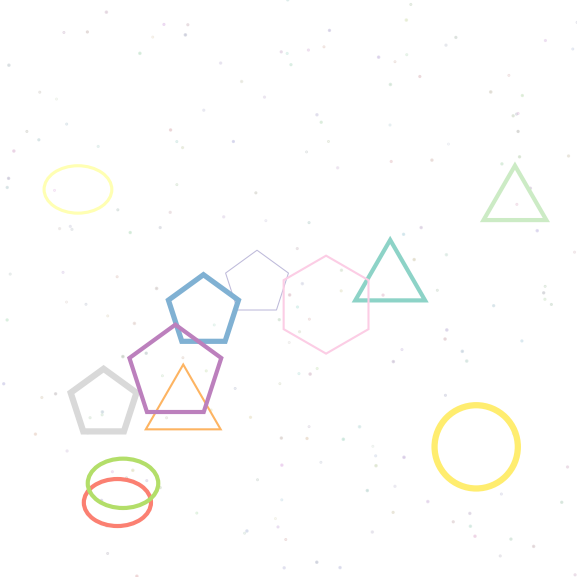[{"shape": "triangle", "thickness": 2, "radius": 0.35, "center": [0.676, 0.514]}, {"shape": "oval", "thickness": 1.5, "radius": 0.29, "center": [0.135, 0.671]}, {"shape": "pentagon", "thickness": 0.5, "radius": 0.29, "center": [0.445, 0.509]}, {"shape": "oval", "thickness": 2, "radius": 0.29, "center": [0.203, 0.129]}, {"shape": "pentagon", "thickness": 2.5, "radius": 0.32, "center": [0.352, 0.46]}, {"shape": "triangle", "thickness": 1, "radius": 0.37, "center": [0.317, 0.293]}, {"shape": "oval", "thickness": 2, "radius": 0.31, "center": [0.213, 0.162]}, {"shape": "hexagon", "thickness": 1, "radius": 0.42, "center": [0.565, 0.472]}, {"shape": "pentagon", "thickness": 3, "radius": 0.3, "center": [0.179, 0.301]}, {"shape": "pentagon", "thickness": 2, "radius": 0.42, "center": [0.304, 0.353]}, {"shape": "triangle", "thickness": 2, "radius": 0.31, "center": [0.892, 0.649]}, {"shape": "circle", "thickness": 3, "radius": 0.36, "center": [0.825, 0.225]}]